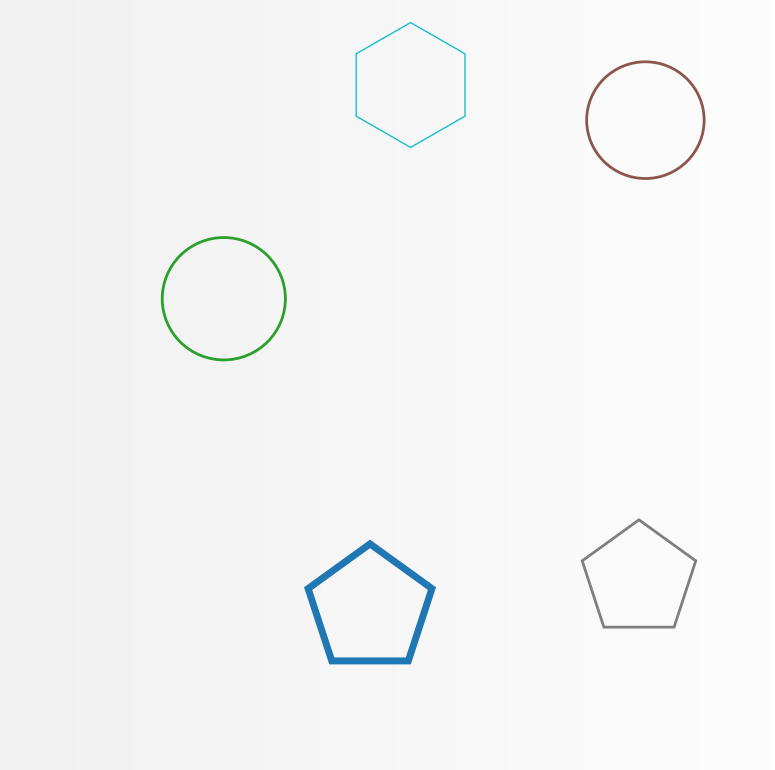[{"shape": "pentagon", "thickness": 2.5, "radius": 0.42, "center": [0.477, 0.21]}, {"shape": "circle", "thickness": 1, "radius": 0.4, "center": [0.289, 0.612]}, {"shape": "circle", "thickness": 1, "radius": 0.38, "center": [0.833, 0.844]}, {"shape": "pentagon", "thickness": 1, "radius": 0.39, "center": [0.824, 0.248]}, {"shape": "hexagon", "thickness": 0.5, "radius": 0.41, "center": [0.53, 0.89]}]